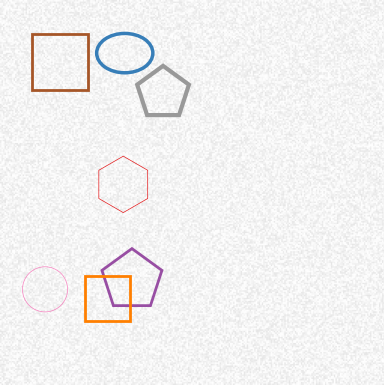[{"shape": "hexagon", "thickness": 0.5, "radius": 0.37, "center": [0.32, 0.521]}, {"shape": "oval", "thickness": 2.5, "radius": 0.36, "center": [0.324, 0.862]}, {"shape": "pentagon", "thickness": 2, "radius": 0.41, "center": [0.343, 0.272]}, {"shape": "square", "thickness": 2, "radius": 0.29, "center": [0.28, 0.224]}, {"shape": "square", "thickness": 2, "radius": 0.36, "center": [0.156, 0.84]}, {"shape": "circle", "thickness": 0.5, "radius": 0.29, "center": [0.117, 0.248]}, {"shape": "pentagon", "thickness": 3, "radius": 0.35, "center": [0.424, 0.758]}]